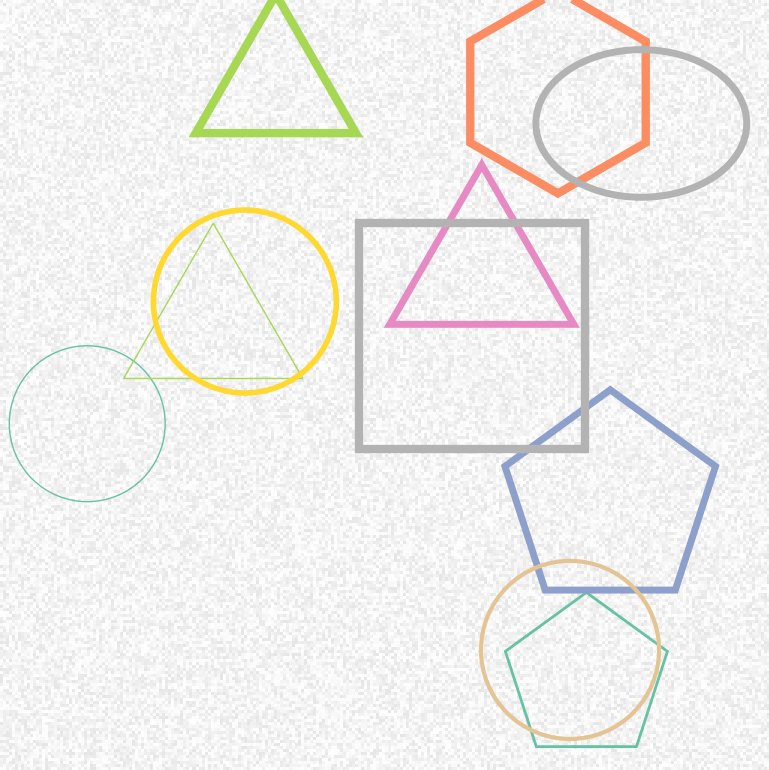[{"shape": "pentagon", "thickness": 1, "radius": 0.55, "center": [0.762, 0.12]}, {"shape": "circle", "thickness": 0.5, "radius": 0.51, "center": [0.113, 0.45]}, {"shape": "hexagon", "thickness": 3, "radius": 0.66, "center": [0.725, 0.88]}, {"shape": "pentagon", "thickness": 2.5, "radius": 0.72, "center": [0.793, 0.35]}, {"shape": "triangle", "thickness": 2.5, "radius": 0.69, "center": [0.626, 0.648]}, {"shape": "triangle", "thickness": 3, "radius": 0.6, "center": [0.358, 0.887]}, {"shape": "triangle", "thickness": 0.5, "radius": 0.67, "center": [0.277, 0.576]}, {"shape": "circle", "thickness": 2, "radius": 0.59, "center": [0.318, 0.608]}, {"shape": "circle", "thickness": 1.5, "radius": 0.58, "center": [0.74, 0.156]}, {"shape": "square", "thickness": 3, "radius": 0.74, "center": [0.613, 0.564]}, {"shape": "oval", "thickness": 2.5, "radius": 0.68, "center": [0.833, 0.84]}]